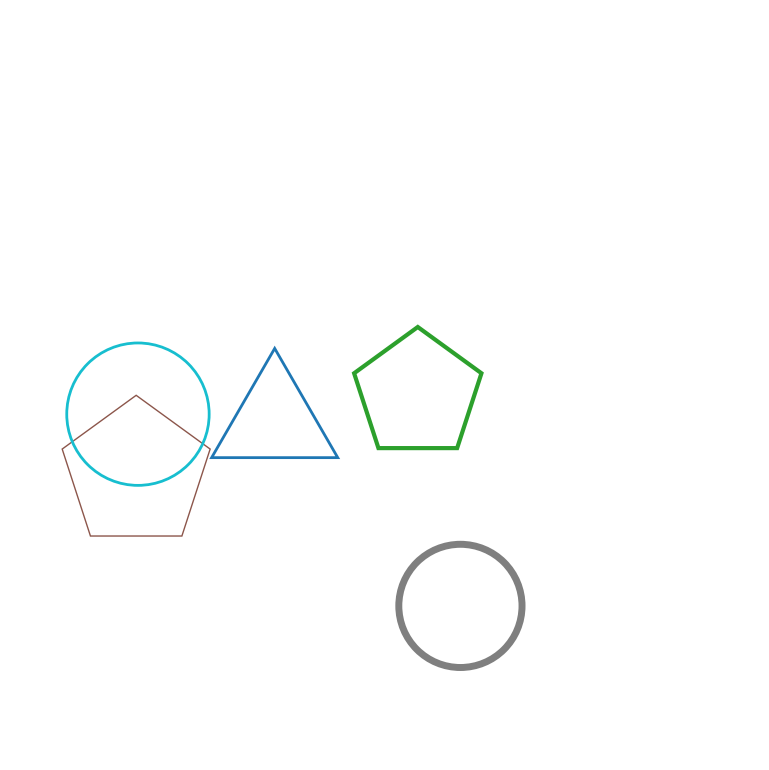[{"shape": "triangle", "thickness": 1, "radius": 0.47, "center": [0.357, 0.453]}, {"shape": "pentagon", "thickness": 1.5, "radius": 0.43, "center": [0.543, 0.488]}, {"shape": "pentagon", "thickness": 0.5, "radius": 0.51, "center": [0.177, 0.386]}, {"shape": "circle", "thickness": 2.5, "radius": 0.4, "center": [0.598, 0.213]}, {"shape": "circle", "thickness": 1, "radius": 0.46, "center": [0.179, 0.462]}]